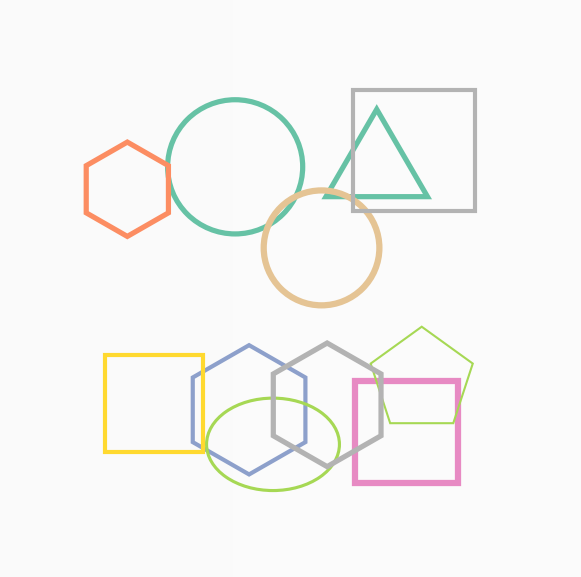[{"shape": "circle", "thickness": 2.5, "radius": 0.58, "center": [0.405, 0.71]}, {"shape": "triangle", "thickness": 2.5, "radius": 0.5, "center": [0.648, 0.709]}, {"shape": "hexagon", "thickness": 2.5, "radius": 0.41, "center": [0.219, 0.671]}, {"shape": "hexagon", "thickness": 2, "radius": 0.56, "center": [0.429, 0.29]}, {"shape": "square", "thickness": 3, "radius": 0.44, "center": [0.699, 0.251]}, {"shape": "oval", "thickness": 1.5, "radius": 0.57, "center": [0.47, 0.23]}, {"shape": "pentagon", "thickness": 1, "radius": 0.46, "center": [0.726, 0.341]}, {"shape": "square", "thickness": 2, "radius": 0.42, "center": [0.265, 0.301]}, {"shape": "circle", "thickness": 3, "radius": 0.5, "center": [0.553, 0.57]}, {"shape": "square", "thickness": 2, "radius": 0.53, "center": [0.712, 0.739]}, {"shape": "hexagon", "thickness": 2.5, "radius": 0.54, "center": [0.563, 0.298]}]